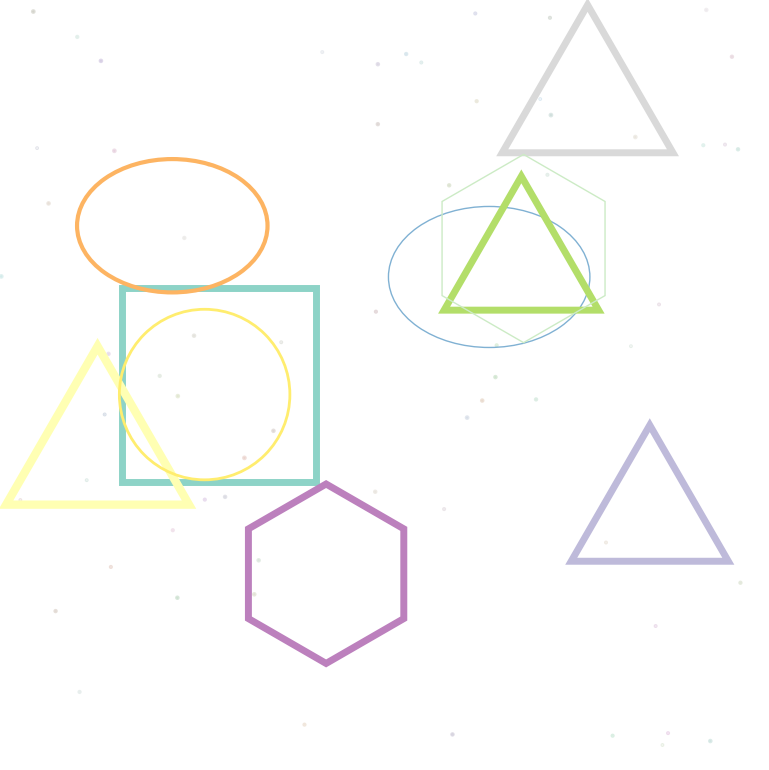[{"shape": "square", "thickness": 2.5, "radius": 0.63, "center": [0.284, 0.5]}, {"shape": "triangle", "thickness": 3, "radius": 0.69, "center": [0.127, 0.413]}, {"shape": "triangle", "thickness": 2.5, "radius": 0.59, "center": [0.844, 0.33]}, {"shape": "oval", "thickness": 0.5, "radius": 0.65, "center": [0.635, 0.64]}, {"shape": "oval", "thickness": 1.5, "radius": 0.62, "center": [0.224, 0.707]}, {"shape": "triangle", "thickness": 2.5, "radius": 0.58, "center": [0.677, 0.655]}, {"shape": "triangle", "thickness": 2.5, "radius": 0.64, "center": [0.763, 0.866]}, {"shape": "hexagon", "thickness": 2.5, "radius": 0.58, "center": [0.424, 0.255]}, {"shape": "hexagon", "thickness": 0.5, "radius": 0.61, "center": [0.68, 0.677]}, {"shape": "circle", "thickness": 1, "radius": 0.55, "center": [0.266, 0.488]}]